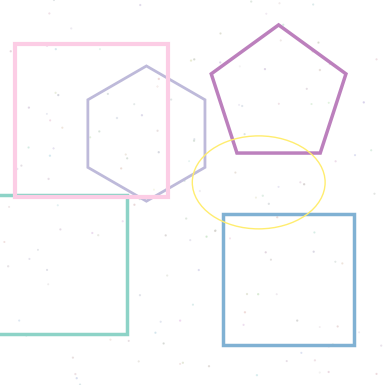[{"shape": "square", "thickness": 2.5, "radius": 0.9, "center": [0.15, 0.313]}, {"shape": "hexagon", "thickness": 2, "radius": 0.88, "center": [0.38, 0.653]}, {"shape": "square", "thickness": 2.5, "radius": 0.85, "center": [0.749, 0.274]}, {"shape": "square", "thickness": 3, "radius": 0.99, "center": [0.237, 0.687]}, {"shape": "pentagon", "thickness": 2.5, "radius": 0.92, "center": [0.724, 0.751]}, {"shape": "oval", "thickness": 1, "radius": 0.86, "center": [0.672, 0.526]}]